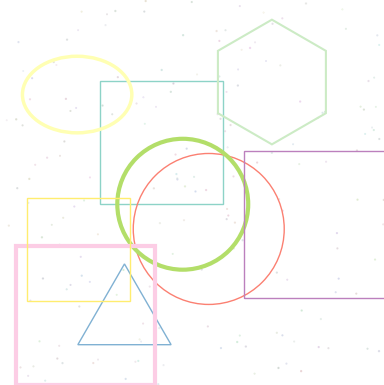[{"shape": "square", "thickness": 1, "radius": 0.8, "center": [0.418, 0.631]}, {"shape": "oval", "thickness": 2.5, "radius": 0.71, "center": [0.2, 0.754]}, {"shape": "circle", "thickness": 1, "radius": 0.98, "center": [0.542, 0.405]}, {"shape": "triangle", "thickness": 1, "radius": 0.7, "center": [0.323, 0.175]}, {"shape": "circle", "thickness": 3, "radius": 0.85, "center": [0.475, 0.47]}, {"shape": "square", "thickness": 3, "radius": 0.9, "center": [0.222, 0.18]}, {"shape": "square", "thickness": 1, "radius": 0.96, "center": [0.824, 0.418]}, {"shape": "hexagon", "thickness": 1.5, "radius": 0.81, "center": [0.706, 0.787]}, {"shape": "square", "thickness": 1, "radius": 0.67, "center": [0.205, 0.352]}]